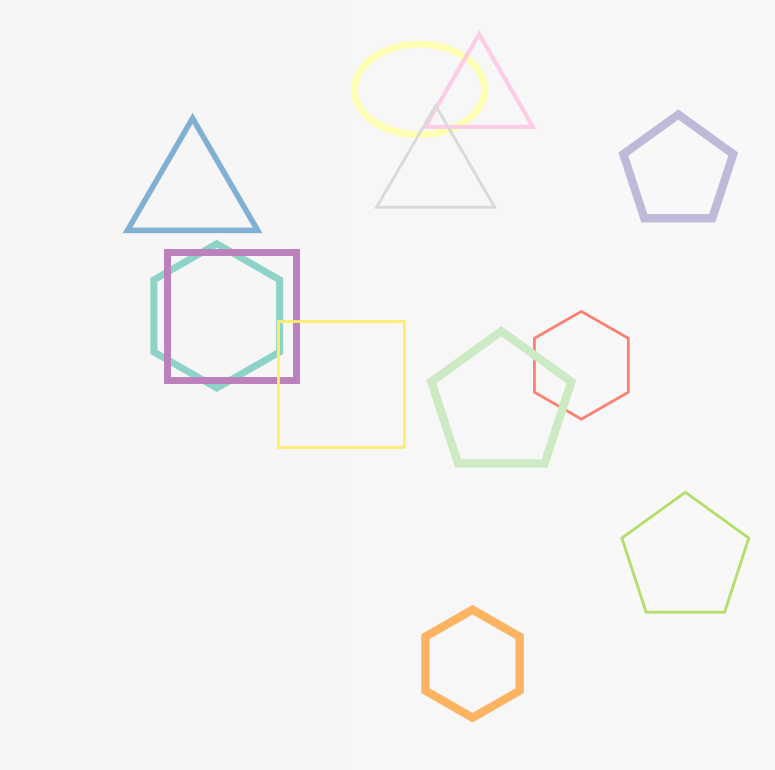[{"shape": "hexagon", "thickness": 2.5, "radius": 0.47, "center": [0.28, 0.59]}, {"shape": "oval", "thickness": 2.5, "radius": 0.42, "center": [0.541, 0.884]}, {"shape": "pentagon", "thickness": 3, "radius": 0.37, "center": [0.875, 0.777]}, {"shape": "hexagon", "thickness": 1, "radius": 0.35, "center": [0.75, 0.526]}, {"shape": "triangle", "thickness": 2, "radius": 0.48, "center": [0.248, 0.749]}, {"shape": "hexagon", "thickness": 3, "radius": 0.35, "center": [0.61, 0.138]}, {"shape": "pentagon", "thickness": 1, "radius": 0.43, "center": [0.884, 0.275]}, {"shape": "triangle", "thickness": 1.5, "radius": 0.4, "center": [0.618, 0.875]}, {"shape": "triangle", "thickness": 1, "radius": 0.44, "center": [0.562, 0.775]}, {"shape": "square", "thickness": 2.5, "radius": 0.42, "center": [0.299, 0.59]}, {"shape": "pentagon", "thickness": 3, "radius": 0.47, "center": [0.647, 0.475]}, {"shape": "square", "thickness": 1, "radius": 0.41, "center": [0.44, 0.501]}]